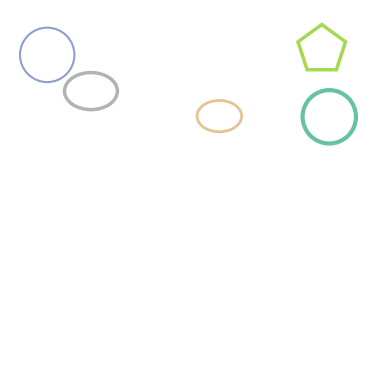[{"shape": "circle", "thickness": 3, "radius": 0.35, "center": [0.855, 0.697]}, {"shape": "circle", "thickness": 1.5, "radius": 0.35, "center": [0.123, 0.857]}, {"shape": "pentagon", "thickness": 2.5, "radius": 0.32, "center": [0.836, 0.871]}, {"shape": "oval", "thickness": 2, "radius": 0.29, "center": [0.57, 0.698]}, {"shape": "oval", "thickness": 2.5, "radius": 0.34, "center": [0.236, 0.763]}]